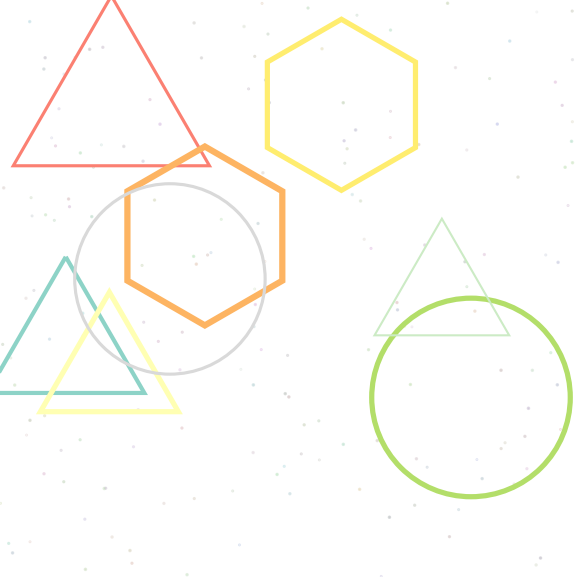[{"shape": "triangle", "thickness": 2, "radius": 0.79, "center": [0.114, 0.397]}, {"shape": "triangle", "thickness": 2.5, "radius": 0.69, "center": [0.189, 0.355]}, {"shape": "triangle", "thickness": 1.5, "radius": 0.98, "center": [0.193, 0.81]}, {"shape": "hexagon", "thickness": 3, "radius": 0.77, "center": [0.355, 0.591]}, {"shape": "circle", "thickness": 2.5, "radius": 0.86, "center": [0.816, 0.311]}, {"shape": "circle", "thickness": 1.5, "radius": 0.82, "center": [0.294, 0.516]}, {"shape": "triangle", "thickness": 1, "radius": 0.67, "center": [0.765, 0.486]}, {"shape": "hexagon", "thickness": 2.5, "radius": 0.74, "center": [0.591, 0.818]}]